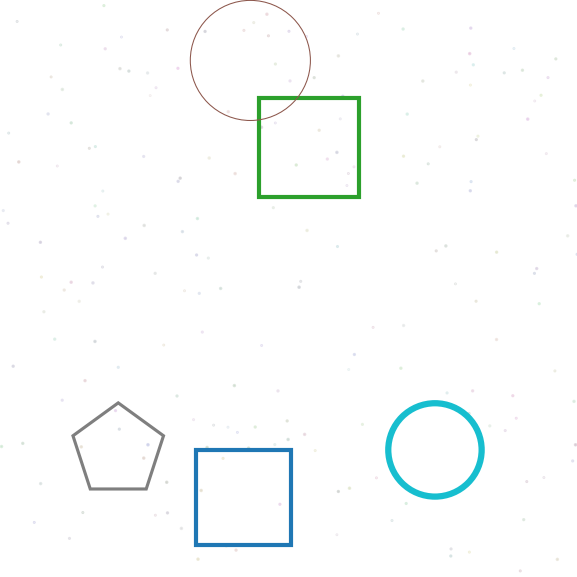[{"shape": "square", "thickness": 2, "radius": 0.41, "center": [0.421, 0.138]}, {"shape": "square", "thickness": 2, "radius": 0.43, "center": [0.535, 0.744]}, {"shape": "circle", "thickness": 0.5, "radius": 0.52, "center": [0.434, 0.894]}, {"shape": "pentagon", "thickness": 1.5, "radius": 0.41, "center": [0.205, 0.219]}, {"shape": "circle", "thickness": 3, "radius": 0.4, "center": [0.753, 0.22]}]